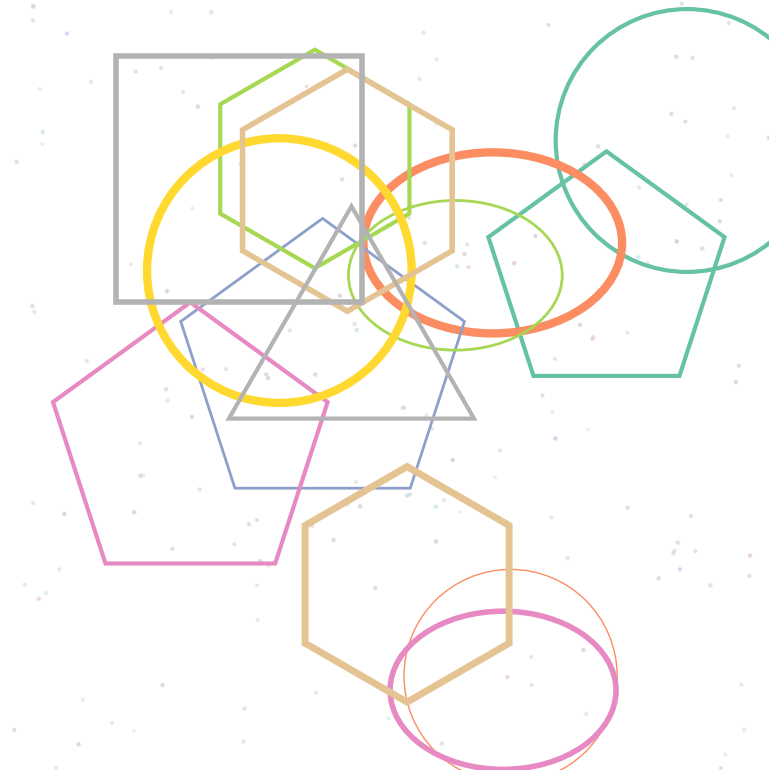[{"shape": "circle", "thickness": 1.5, "radius": 0.85, "center": [0.892, 0.818]}, {"shape": "pentagon", "thickness": 1.5, "radius": 0.81, "center": [0.788, 0.642]}, {"shape": "circle", "thickness": 0.5, "radius": 0.69, "center": [0.663, 0.122]}, {"shape": "oval", "thickness": 3, "radius": 0.84, "center": [0.64, 0.685]}, {"shape": "pentagon", "thickness": 1, "radius": 0.97, "center": [0.419, 0.523]}, {"shape": "oval", "thickness": 2, "radius": 0.73, "center": [0.653, 0.104]}, {"shape": "pentagon", "thickness": 1.5, "radius": 0.94, "center": [0.247, 0.42]}, {"shape": "oval", "thickness": 1, "radius": 0.69, "center": [0.591, 0.642]}, {"shape": "hexagon", "thickness": 1.5, "radius": 0.71, "center": [0.409, 0.794]}, {"shape": "circle", "thickness": 3, "radius": 0.86, "center": [0.363, 0.649]}, {"shape": "hexagon", "thickness": 2.5, "radius": 0.76, "center": [0.529, 0.241]}, {"shape": "hexagon", "thickness": 2, "radius": 0.79, "center": [0.451, 0.753]}, {"shape": "triangle", "thickness": 1.5, "radius": 0.92, "center": [0.456, 0.548]}, {"shape": "square", "thickness": 2, "radius": 0.8, "center": [0.31, 0.768]}]